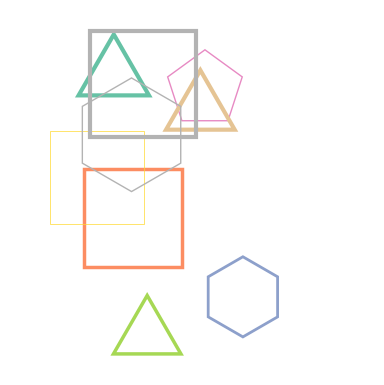[{"shape": "triangle", "thickness": 3, "radius": 0.53, "center": [0.296, 0.805]}, {"shape": "square", "thickness": 2.5, "radius": 0.64, "center": [0.346, 0.434]}, {"shape": "hexagon", "thickness": 2, "radius": 0.52, "center": [0.631, 0.229]}, {"shape": "pentagon", "thickness": 1, "radius": 0.51, "center": [0.532, 0.769]}, {"shape": "triangle", "thickness": 2.5, "radius": 0.51, "center": [0.382, 0.131]}, {"shape": "square", "thickness": 0.5, "radius": 0.61, "center": [0.252, 0.538]}, {"shape": "triangle", "thickness": 3, "radius": 0.51, "center": [0.52, 0.715]}, {"shape": "hexagon", "thickness": 1, "radius": 0.74, "center": [0.342, 0.65]}, {"shape": "square", "thickness": 3, "radius": 0.69, "center": [0.372, 0.782]}]